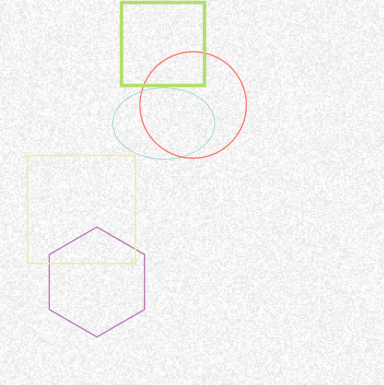[{"shape": "oval", "thickness": 0.5, "radius": 0.66, "center": [0.426, 0.679]}, {"shape": "circle", "thickness": 1, "radius": 0.69, "center": [0.502, 0.727]}, {"shape": "square", "thickness": 2.5, "radius": 0.54, "center": [0.421, 0.886]}, {"shape": "hexagon", "thickness": 1, "radius": 0.71, "center": [0.252, 0.268]}, {"shape": "square", "thickness": 1, "radius": 0.7, "center": [0.21, 0.456]}]